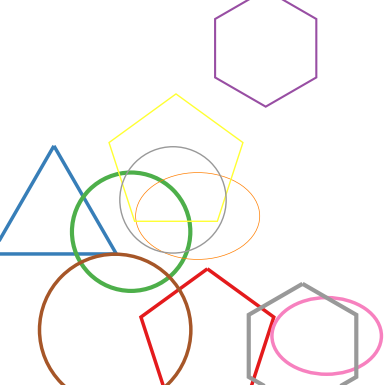[{"shape": "pentagon", "thickness": 2.5, "radius": 0.91, "center": [0.539, 0.12]}, {"shape": "triangle", "thickness": 2.5, "radius": 0.94, "center": [0.14, 0.434]}, {"shape": "circle", "thickness": 3, "radius": 0.77, "center": [0.341, 0.398]}, {"shape": "hexagon", "thickness": 1.5, "radius": 0.76, "center": [0.69, 0.875]}, {"shape": "oval", "thickness": 0.5, "radius": 0.81, "center": [0.513, 0.439]}, {"shape": "pentagon", "thickness": 1, "radius": 0.91, "center": [0.457, 0.573]}, {"shape": "circle", "thickness": 2.5, "radius": 0.98, "center": [0.299, 0.143]}, {"shape": "oval", "thickness": 2.5, "radius": 0.71, "center": [0.849, 0.127]}, {"shape": "circle", "thickness": 1, "radius": 0.69, "center": [0.449, 0.481]}, {"shape": "hexagon", "thickness": 3, "radius": 0.81, "center": [0.786, 0.102]}]